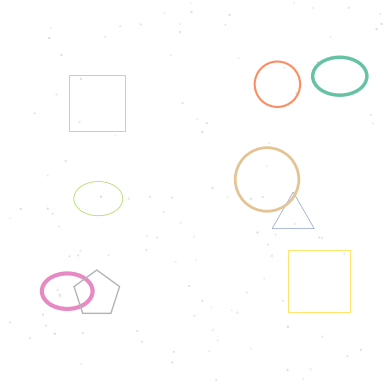[{"shape": "oval", "thickness": 2.5, "radius": 0.35, "center": [0.883, 0.802]}, {"shape": "circle", "thickness": 1.5, "radius": 0.29, "center": [0.72, 0.781]}, {"shape": "triangle", "thickness": 0.5, "radius": 0.32, "center": [0.762, 0.438]}, {"shape": "oval", "thickness": 3, "radius": 0.33, "center": [0.175, 0.244]}, {"shape": "oval", "thickness": 0.5, "radius": 0.32, "center": [0.255, 0.484]}, {"shape": "square", "thickness": 0.5, "radius": 0.4, "center": [0.829, 0.269]}, {"shape": "circle", "thickness": 2, "radius": 0.41, "center": [0.694, 0.534]}, {"shape": "pentagon", "thickness": 1, "radius": 0.31, "center": [0.251, 0.236]}, {"shape": "square", "thickness": 0.5, "radius": 0.36, "center": [0.252, 0.732]}]